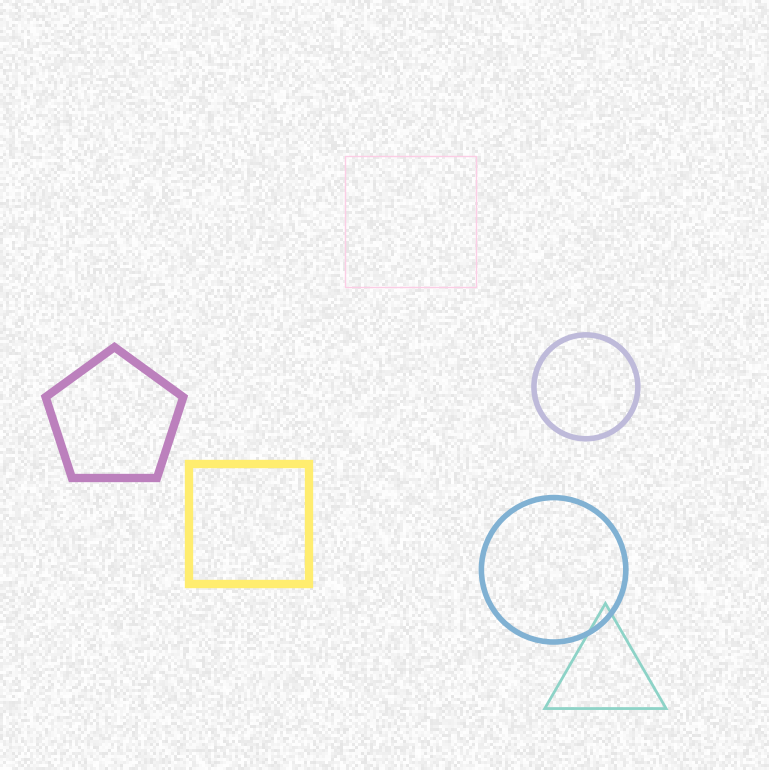[{"shape": "triangle", "thickness": 1, "radius": 0.45, "center": [0.786, 0.125]}, {"shape": "circle", "thickness": 2, "radius": 0.34, "center": [0.761, 0.498]}, {"shape": "circle", "thickness": 2, "radius": 0.47, "center": [0.719, 0.26]}, {"shape": "square", "thickness": 0.5, "radius": 0.43, "center": [0.533, 0.712]}, {"shape": "pentagon", "thickness": 3, "radius": 0.47, "center": [0.149, 0.455]}, {"shape": "square", "thickness": 3, "radius": 0.39, "center": [0.323, 0.319]}]